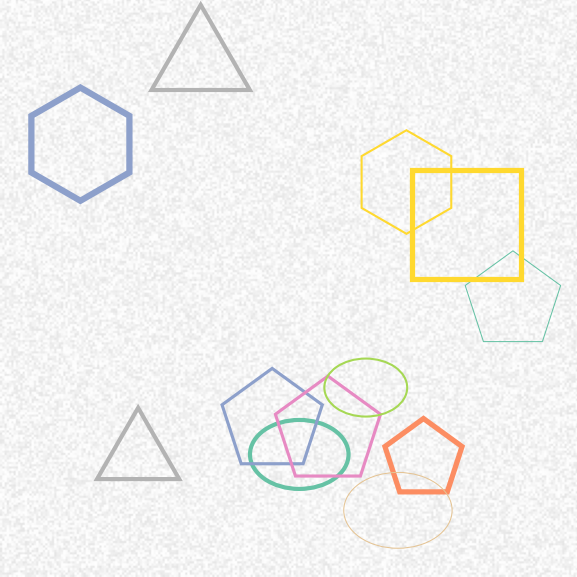[{"shape": "pentagon", "thickness": 0.5, "radius": 0.43, "center": [0.888, 0.478]}, {"shape": "oval", "thickness": 2, "radius": 0.43, "center": [0.518, 0.212]}, {"shape": "pentagon", "thickness": 2.5, "radius": 0.35, "center": [0.733, 0.204]}, {"shape": "pentagon", "thickness": 1.5, "radius": 0.46, "center": [0.471, 0.27]}, {"shape": "hexagon", "thickness": 3, "radius": 0.49, "center": [0.139, 0.749]}, {"shape": "pentagon", "thickness": 1.5, "radius": 0.48, "center": [0.568, 0.252]}, {"shape": "oval", "thickness": 1, "radius": 0.36, "center": [0.633, 0.328]}, {"shape": "hexagon", "thickness": 1, "radius": 0.45, "center": [0.704, 0.684]}, {"shape": "square", "thickness": 2.5, "radius": 0.47, "center": [0.807, 0.611]}, {"shape": "oval", "thickness": 0.5, "radius": 0.47, "center": [0.689, 0.115]}, {"shape": "triangle", "thickness": 2, "radius": 0.41, "center": [0.239, 0.211]}, {"shape": "triangle", "thickness": 2, "radius": 0.49, "center": [0.348, 0.892]}]